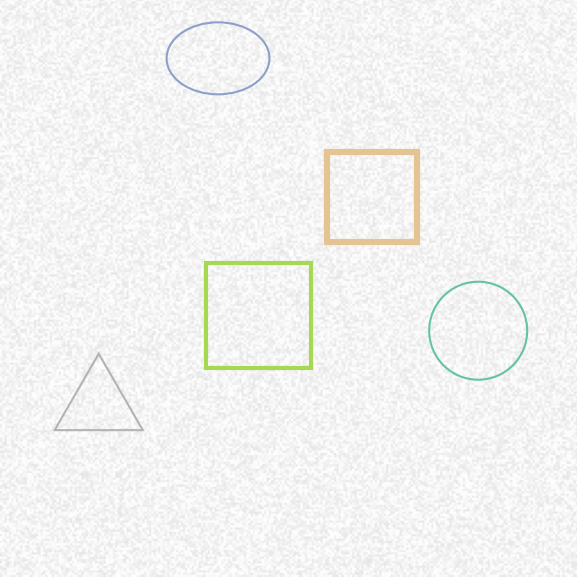[{"shape": "circle", "thickness": 1, "radius": 0.42, "center": [0.828, 0.426]}, {"shape": "oval", "thickness": 1, "radius": 0.45, "center": [0.378, 0.898]}, {"shape": "square", "thickness": 2, "radius": 0.46, "center": [0.447, 0.453]}, {"shape": "square", "thickness": 3, "radius": 0.39, "center": [0.644, 0.658]}, {"shape": "triangle", "thickness": 1, "radius": 0.44, "center": [0.171, 0.298]}]